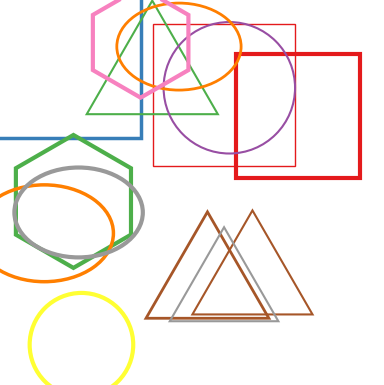[{"shape": "square", "thickness": 1, "radius": 0.93, "center": [0.582, 0.753]}, {"shape": "square", "thickness": 3, "radius": 0.81, "center": [0.775, 0.699]}, {"shape": "square", "thickness": 2.5, "radius": 0.99, "center": [0.169, 0.839]}, {"shape": "hexagon", "thickness": 3, "radius": 0.86, "center": [0.191, 0.477]}, {"shape": "triangle", "thickness": 1.5, "radius": 0.98, "center": [0.396, 0.802]}, {"shape": "circle", "thickness": 1.5, "radius": 0.85, "center": [0.596, 0.772]}, {"shape": "oval", "thickness": 2.5, "radius": 0.9, "center": [0.115, 0.394]}, {"shape": "oval", "thickness": 2, "radius": 0.81, "center": [0.465, 0.879]}, {"shape": "circle", "thickness": 3, "radius": 0.67, "center": [0.212, 0.105]}, {"shape": "triangle", "thickness": 1.5, "radius": 0.9, "center": [0.656, 0.273]}, {"shape": "triangle", "thickness": 2, "radius": 0.92, "center": [0.539, 0.265]}, {"shape": "hexagon", "thickness": 3, "radius": 0.72, "center": [0.365, 0.89]}, {"shape": "triangle", "thickness": 1.5, "radius": 0.81, "center": [0.582, 0.247]}, {"shape": "oval", "thickness": 3, "radius": 0.83, "center": [0.204, 0.448]}]